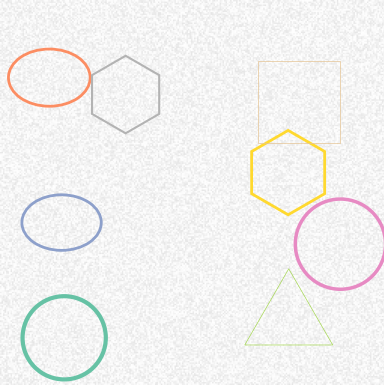[{"shape": "circle", "thickness": 3, "radius": 0.54, "center": [0.167, 0.123]}, {"shape": "oval", "thickness": 2, "radius": 0.53, "center": [0.128, 0.798]}, {"shape": "oval", "thickness": 2, "radius": 0.52, "center": [0.16, 0.422]}, {"shape": "circle", "thickness": 2.5, "radius": 0.59, "center": [0.884, 0.366]}, {"shape": "triangle", "thickness": 0.5, "radius": 0.66, "center": [0.75, 0.17]}, {"shape": "hexagon", "thickness": 2, "radius": 0.55, "center": [0.748, 0.552]}, {"shape": "square", "thickness": 0.5, "radius": 0.54, "center": [0.777, 0.734]}, {"shape": "hexagon", "thickness": 1.5, "radius": 0.5, "center": [0.326, 0.754]}]